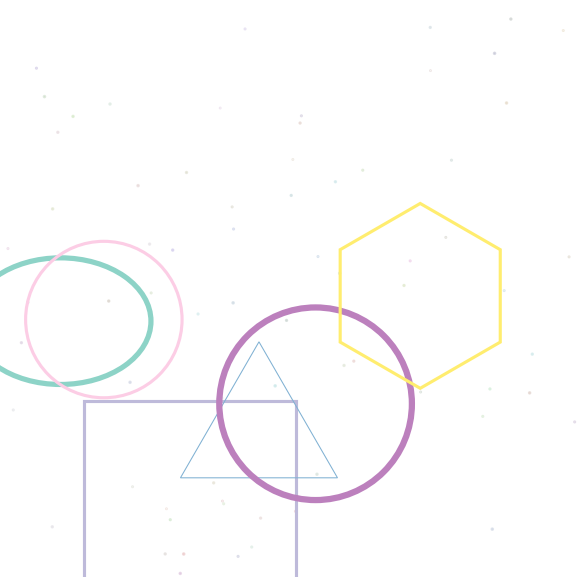[{"shape": "oval", "thickness": 2.5, "radius": 0.78, "center": [0.105, 0.443]}, {"shape": "square", "thickness": 1.5, "radius": 0.92, "center": [0.329, 0.121]}, {"shape": "triangle", "thickness": 0.5, "radius": 0.78, "center": [0.448, 0.25]}, {"shape": "circle", "thickness": 1.5, "radius": 0.68, "center": [0.18, 0.446]}, {"shape": "circle", "thickness": 3, "radius": 0.83, "center": [0.546, 0.3]}, {"shape": "hexagon", "thickness": 1.5, "radius": 0.8, "center": [0.728, 0.487]}]